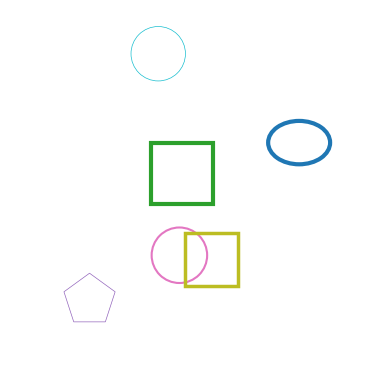[{"shape": "oval", "thickness": 3, "radius": 0.4, "center": [0.777, 0.63]}, {"shape": "square", "thickness": 3, "radius": 0.4, "center": [0.473, 0.549]}, {"shape": "pentagon", "thickness": 0.5, "radius": 0.35, "center": [0.233, 0.221]}, {"shape": "circle", "thickness": 1.5, "radius": 0.36, "center": [0.466, 0.337]}, {"shape": "square", "thickness": 2.5, "radius": 0.34, "center": [0.549, 0.326]}, {"shape": "circle", "thickness": 0.5, "radius": 0.35, "center": [0.411, 0.86]}]